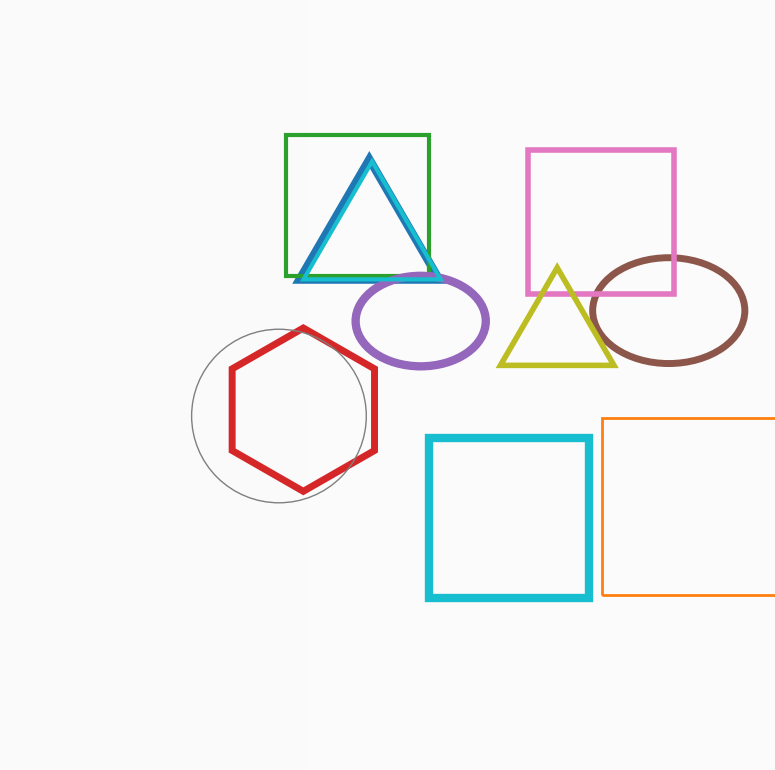[{"shape": "triangle", "thickness": 3, "radius": 0.52, "center": [0.477, 0.689]}, {"shape": "square", "thickness": 1, "radius": 0.57, "center": [0.892, 0.342]}, {"shape": "square", "thickness": 1.5, "radius": 0.46, "center": [0.461, 0.733]}, {"shape": "hexagon", "thickness": 2.5, "radius": 0.53, "center": [0.391, 0.468]}, {"shape": "oval", "thickness": 3, "radius": 0.42, "center": [0.543, 0.583]}, {"shape": "oval", "thickness": 2.5, "radius": 0.49, "center": [0.863, 0.597]}, {"shape": "square", "thickness": 2, "radius": 0.47, "center": [0.776, 0.712]}, {"shape": "circle", "thickness": 0.5, "radius": 0.56, "center": [0.36, 0.46]}, {"shape": "triangle", "thickness": 2, "radius": 0.42, "center": [0.719, 0.568]}, {"shape": "triangle", "thickness": 1.5, "radius": 0.51, "center": [0.48, 0.688]}, {"shape": "square", "thickness": 3, "radius": 0.52, "center": [0.657, 0.327]}]